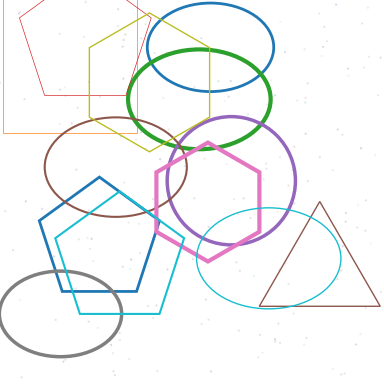[{"shape": "oval", "thickness": 2, "radius": 0.82, "center": [0.547, 0.877]}, {"shape": "pentagon", "thickness": 2, "radius": 0.82, "center": [0.258, 0.376]}, {"shape": "square", "thickness": 0.5, "radius": 0.87, "center": [0.182, 0.829]}, {"shape": "oval", "thickness": 3, "radius": 0.93, "center": [0.518, 0.742]}, {"shape": "pentagon", "thickness": 0.5, "radius": 0.9, "center": [0.222, 0.898]}, {"shape": "circle", "thickness": 2.5, "radius": 0.83, "center": [0.601, 0.531]}, {"shape": "triangle", "thickness": 1, "radius": 0.91, "center": [0.831, 0.295]}, {"shape": "oval", "thickness": 1.5, "radius": 0.92, "center": [0.301, 0.566]}, {"shape": "hexagon", "thickness": 3, "radius": 0.77, "center": [0.54, 0.475]}, {"shape": "oval", "thickness": 2.5, "radius": 0.79, "center": [0.157, 0.185]}, {"shape": "hexagon", "thickness": 1, "radius": 0.9, "center": [0.388, 0.786]}, {"shape": "oval", "thickness": 1, "radius": 0.94, "center": [0.698, 0.329]}, {"shape": "pentagon", "thickness": 1.5, "radius": 0.88, "center": [0.311, 0.327]}]